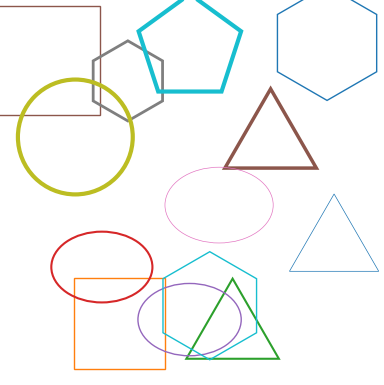[{"shape": "hexagon", "thickness": 1, "radius": 0.74, "center": [0.849, 0.888]}, {"shape": "triangle", "thickness": 0.5, "radius": 0.67, "center": [0.868, 0.362]}, {"shape": "square", "thickness": 1, "radius": 0.59, "center": [0.31, 0.159]}, {"shape": "triangle", "thickness": 1.5, "radius": 0.69, "center": [0.604, 0.138]}, {"shape": "oval", "thickness": 1.5, "radius": 0.66, "center": [0.265, 0.306]}, {"shape": "oval", "thickness": 1, "radius": 0.67, "center": [0.492, 0.17]}, {"shape": "triangle", "thickness": 2.5, "radius": 0.69, "center": [0.703, 0.632]}, {"shape": "square", "thickness": 1, "radius": 0.71, "center": [0.116, 0.843]}, {"shape": "oval", "thickness": 0.5, "radius": 0.7, "center": [0.569, 0.467]}, {"shape": "hexagon", "thickness": 2, "radius": 0.52, "center": [0.332, 0.79]}, {"shape": "circle", "thickness": 3, "radius": 0.75, "center": [0.196, 0.644]}, {"shape": "hexagon", "thickness": 1, "radius": 0.7, "center": [0.545, 0.206]}, {"shape": "pentagon", "thickness": 3, "radius": 0.7, "center": [0.493, 0.875]}]